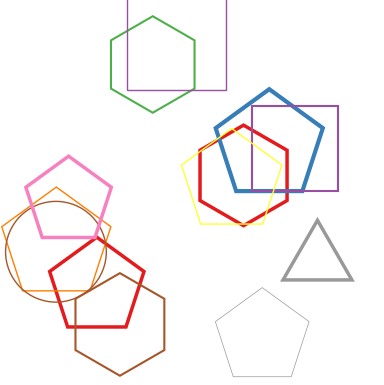[{"shape": "hexagon", "thickness": 2.5, "radius": 0.65, "center": [0.633, 0.544]}, {"shape": "pentagon", "thickness": 2.5, "radius": 0.64, "center": [0.251, 0.255]}, {"shape": "pentagon", "thickness": 3, "radius": 0.73, "center": [0.699, 0.622]}, {"shape": "hexagon", "thickness": 1.5, "radius": 0.63, "center": [0.397, 0.833]}, {"shape": "square", "thickness": 1.5, "radius": 0.55, "center": [0.767, 0.614]}, {"shape": "square", "thickness": 1, "radius": 0.65, "center": [0.459, 0.895]}, {"shape": "pentagon", "thickness": 1, "radius": 0.74, "center": [0.146, 0.365]}, {"shape": "pentagon", "thickness": 1, "radius": 0.69, "center": [0.602, 0.529]}, {"shape": "circle", "thickness": 1, "radius": 0.65, "center": [0.145, 0.346]}, {"shape": "hexagon", "thickness": 1.5, "radius": 0.67, "center": [0.311, 0.157]}, {"shape": "pentagon", "thickness": 2.5, "radius": 0.58, "center": [0.178, 0.478]}, {"shape": "triangle", "thickness": 2.5, "radius": 0.52, "center": [0.825, 0.325]}, {"shape": "pentagon", "thickness": 0.5, "radius": 0.64, "center": [0.681, 0.125]}]